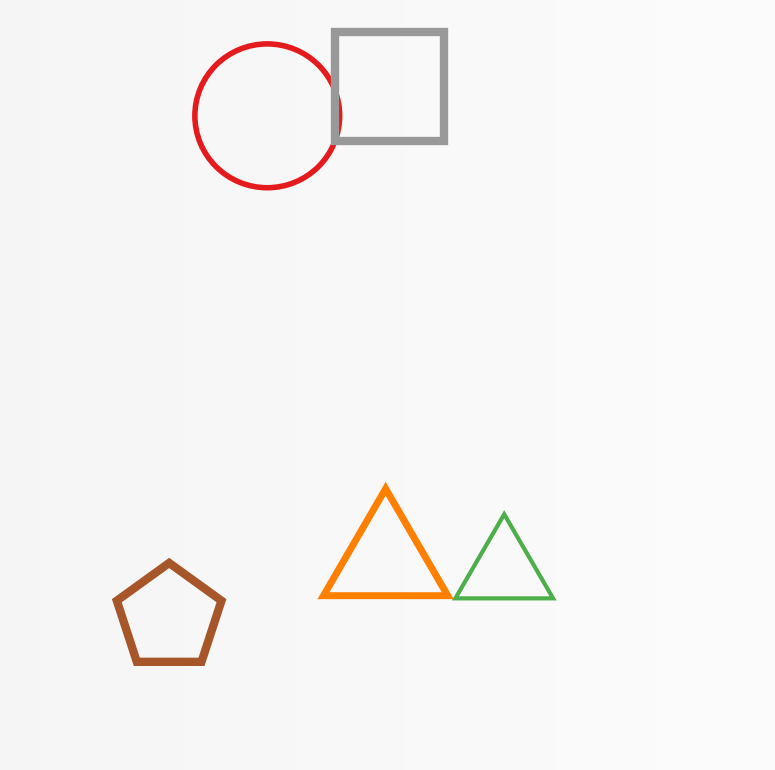[{"shape": "circle", "thickness": 2, "radius": 0.47, "center": [0.345, 0.85]}, {"shape": "triangle", "thickness": 1.5, "radius": 0.36, "center": [0.651, 0.259]}, {"shape": "triangle", "thickness": 2.5, "radius": 0.46, "center": [0.498, 0.273]}, {"shape": "pentagon", "thickness": 3, "radius": 0.35, "center": [0.218, 0.198]}, {"shape": "square", "thickness": 3, "radius": 0.35, "center": [0.503, 0.888]}]